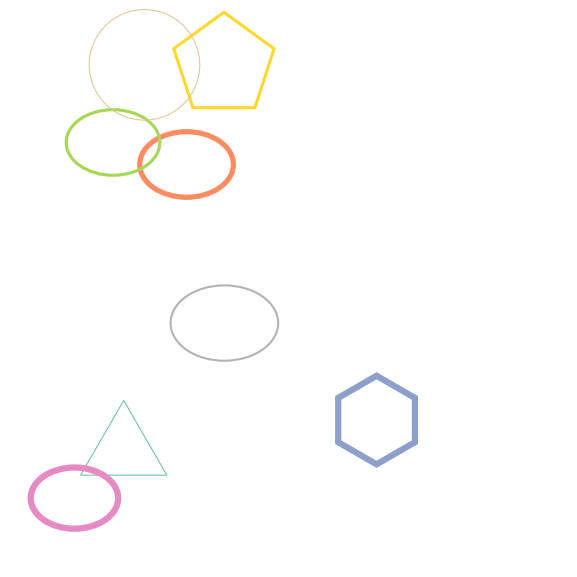[{"shape": "triangle", "thickness": 0.5, "radius": 0.43, "center": [0.214, 0.219]}, {"shape": "oval", "thickness": 2.5, "radius": 0.41, "center": [0.323, 0.714]}, {"shape": "hexagon", "thickness": 3, "radius": 0.38, "center": [0.652, 0.272]}, {"shape": "oval", "thickness": 3, "radius": 0.38, "center": [0.129, 0.137]}, {"shape": "oval", "thickness": 1.5, "radius": 0.41, "center": [0.196, 0.752]}, {"shape": "pentagon", "thickness": 1.5, "radius": 0.46, "center": [0.388, 0.887]}, {"shape": "circle", "thickness": 0.5, "radius": 0.48, "center": [0.25, 0.887]}, {"shape": "oval", "thickness": 1, "radius": 0.47, "center": [0.389, 0.44]}]